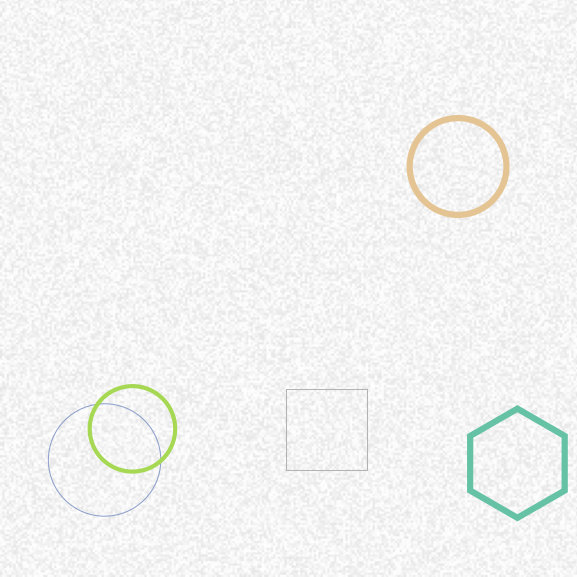[{"shape": "hexagon", "thickness": 3, "radius": 0.47, "center": [0.896, 0.197]}, {"shape": "circle", "thickness": 0.5, "radius": 0.49, "center": [0.181, 0.203]}, {"shape": "circle", "thickness": 2, "radius": 0.37, "center": [0.229, 0.257]}, {"shape": "circle", "thickness": 3, "radius": 0.42, "center": [0.793, 0.711]}, {"shape": "square", "thickness": 0.5, "radius": 0.35, "center": [0.565, 0.255]}]